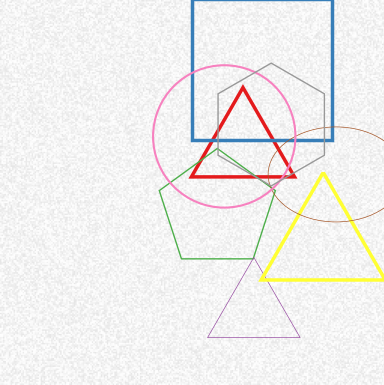[{"shape": "triangle", "thickness": 2.5, "radius": 0.77, "center": [0.631, 0.618]}, {"shape": "square", "thickness": 2.5, "radius": 0.91, "center": [0.68, 0.82]}, {"shape": "pentagon", "thickness": 1, "radius": 0.79, "center": [0.564, 0.456]}, {"shape": "triangle", "thickness": 0.5, "radius": 0.69, "center": [0.659, 0.193]}, {"shape": "triangle", "thickness": 2.5, "radius": 0.93, "center": [0.84, 0.366]}, {"shape": "oval", "thickness": 0.5, "radius": 0.88, "center": [0.873, 0.547]}, {"shape": "circle", "thickness": 1.5, "radius": 0.92, "center": [0.582, 0.646]}, {"shape": "hexagon", "thickness": 1, "radius": 0.8, "center": [0.704, 0.677]}]